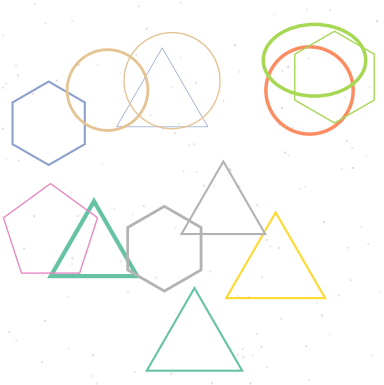[{"shape": "triangle", "thickness": 3, "radius": 0.65, "center": [0.244, 0.348]}, {"shape": "triangle", "thickness": 1.5, "radius": 0.72, "center": [0.505, 0.109]}, {"shape": "circle", "thickness": 2.5, "radius": 0.57, "center": [0.804, 0.765]}, {"shape": "hexagon", "thickness": 1.5, "radius": 0.54, "center": [0.126, 0.68]}, {"shape": "triangle", "thickness": 0.5, "radius": 0.68, "center": [0.421, 0.739]}, {"shape": "pentagon", "thickness": 1, "radius": 0.64, "center": [0.131, 0.395]}, {"shape": "oval", "thickness": 2.5, "radius": 0.67, "center": [0.817, 0.844]}, {"shape": "hexagon", "thickness": 1, "radius": 0.6, "center": [0.869, 0.8]}, {"shape": "triangle", "thickness": 1.5, "radius": 0.74, "center": [0.716, 0.3]}, {"shape": "circle", "thickness": 1, "radius": 0.62, "center": [0.447, 0.79]}, {"shape": "circle", "thickness": 2, "radius": 0.52, "center": [0.279, 0.766]}, {"shape": "triangle", "thickness": 1.5, "radius": 0.63, "center": [0.58, 0.455]}, {"shape": "hexagon", "thickness": 2, "radius": 0.55, "center": [0.427, 0.354]}]